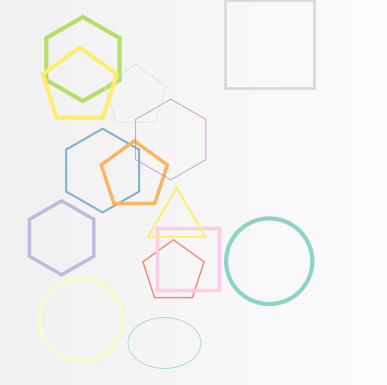[{"shape": "circle", "thickness": 3, "radius": 0.56, "center": [0.695, 0.322]}, {"shape": "oval", "thickness": 0.5, "radius": 0.47, "center": [0.424, 0.109]}, {"shape": "circle", "thickness": 1.5, "radius": 0.54, "center": [0.209, 0.168]}, {"shape": "hexagon", "thickness": 2.5, "radius": 0.48, "center": [0.159, 0.382]}, {"shape": "pentagon", "thickness": 1, "radius": 0.42, "center": [0.448, 0.294]}, {"shape": "hexagon", "thickness": 1.5, "radius": 0.54, "center": [0.265, 0.557]}, {"shape": "pentagon", "thickness": 2.5, "radius": 0.45, "center": [0.347, 0.544]}, {"shape": "hexagon", "thickness": 3, "radius": 0.55, "center": [0.214, 0.847]}, {"shape": "square", "thickness": 2.5, "radius": 0.4, "center": [0.485, 0.327]}, {"shape": "square", "thickness": 2, "radius": 0.57, "center": [0.695, 0.886]}, {"shape": "hexagon", "thickness": 0.5, "radius": 0.52, "center": [0.441, 0.638]}, {"shape": "pentagon", "thickness": 0.5, "radius": 0.42, "center": [0.35, 0.749]}, {"shape": "triangle", "thickness": 1.5, "radius": 0.43, "center": [0.456, 0.427]}, {"shape": "pentagon", "thickness": 3, "radius": 0.5, "center": [0.206, 0.776]}]